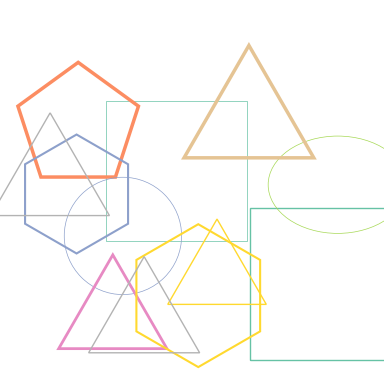[{"shape": "square", "thickness": 1, "radius": 0.99, "center": [0.849, 0.262]}, {"shape": "square", "thickness": 0.5, "radius": 0.91, "center": [0.458, 0.556]}, {"shape": "pentagon", "thickness": 2.5, "radius": 0.82, "center": [0.203, 0.673]}, {"shape": "hexagon", "thickness": 1.5, "radius": 0.77, "center": [0.199, 0.496]}, {"shape": "circle", "thickness": 0.5, "radius": 0.76, "center": [0.319, 0.387]}, {"shape": "triangle", "thickness": 2, "radius": 0.81, "center": [0.293, 0.176]}, {"shape": "oval", "thickness": 0.5, "radius": 0.9, "center": [0.877, 0.52]}, {"shape": "triangle", "thickness": 1, "radius": 0.74, "center": [0.564, 0.283]}, {"shape": "hexagon", "thickness": 1.5, "radius": 0.93, "center": [0.515, 0.232]}, {"shape": "triangle", "thickness": 2.5, "radius": 0.97, "center": [0.647, 0.687]}, {"shape": "triangle", "thickness": 1, "radius": 0.89, "center": [0.13, 0.529]}, {"shape": "triangle", "thickness": 1, "radius": 0.83, "center": [0.374, 0.167]}]